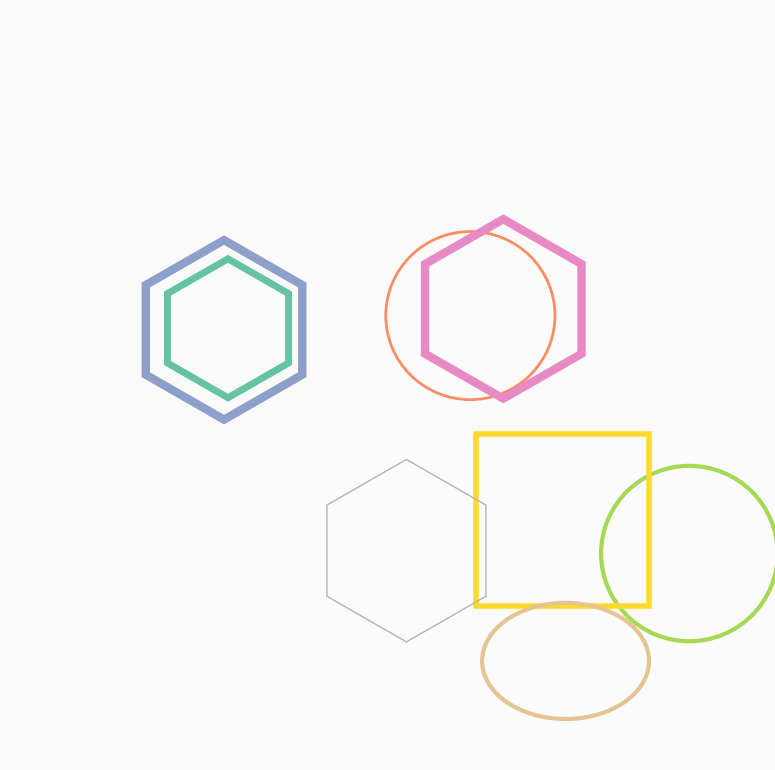[{"shape": "hexagon", "thickness": 2.5, "radius": 0.45, "center": [0.294, 0.574]}, {"shape": "circle", "thickness": 1, "radius": 0.55, "center": [0.607, 0.59]}, {"shape": "hexagon", "thickness": 3, "radius": 0.58, "center": [0.289, 0.572]}, {"shape": "hexagon", "thickness": 3, "radius": 0.58, "center": [0.649, 0.599]}, {"shape": "circle", "thickness": 1.5, "radius": 0.57, "center": [0.889, 0.281]}, {"shape": "square", "thickness": 2, "radius": 0.56, "center": [0.726, 0.324]}, {"shape": "oval", "thickness": 1.5, "radius": 0.54, "center": [0.73, 0.142]}, {"shape": "hexagon", "thickness": 0.5, "radius": 0.59, "center": [0.524, 0.285]}]